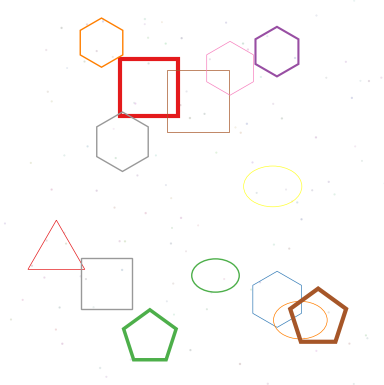[{"shape": "square", "thickness": 3, "radius": 0.37, "center": [0.387, 0.772]}, {"shape": "triangle", "thickness": 0.5, "radius": 0.43, "center": [0.146, 0.343]}, {"shape": "hexagon", "thickness": 0.5, "radius": 0.36, "center": [0.72, 0.223]}, {"shape": "pentagon", "thickness": 2.5, "radius": 0.36, "center": [0.389, 0.124]}, {"shape": "oval", "thickness": 1, "radius": 0.31, "center": [0.56, 0.284]}, {"shape": "hexagon", "thickness": 1.5, "radius": 0.32, "center": [0.719, 0.866]}, {"shape": "oval", "thickness": 0.5, "radius": 0.35, "center": [0.78, 0.169]}, {"shape": "hexagon", "thickness": 1, "radius": 0.32, "center": [0.264, 0.889]}, {"shape": "oval", "thickness": 0.5, "radius": 0.38, "center": [0.708, 0.516]}, {"shape": "square", "thickness": 0.5, "radius": 0.4, "center": [0.514, 0.737]}, {"shape": "pentagon", "thickness": 3, "radius": 0.38, "center": [0.826, 0.174]}, {"shape": "hexagon", "thickness": 0.5, "radius": 0.35, "center": [0.598, 0.823]}, {"shape": "square", "thickness": 1, "radius": 0.33, "center": [0.276, 0.264]}, {"shape": "hexagon", "thickness": 1, "radius": 0.39, "center": [0.318, 0.632]}]